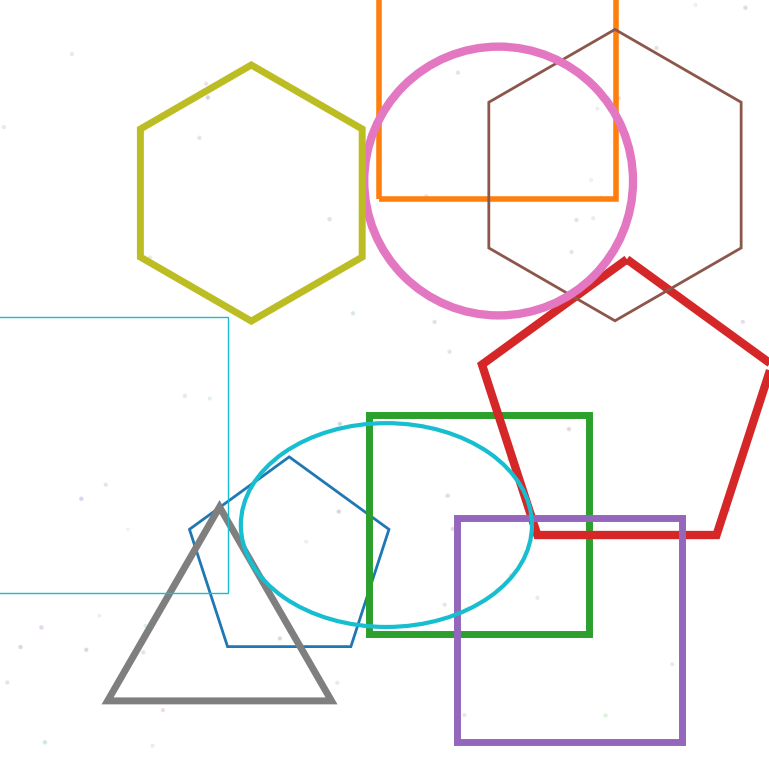[{"shape": "pentagon", "thickness": 1, "radius": 0.68, "center": [0.376, 0.27]}, {"shape": "square", "thickness": 2, "radius": 0.77, "center": [0.646, 0.895]}, {"shape": "square", "thickness": 2.5, "radius": 0.71, "center": [0.622, 0.319]}, {"shape": "pentagon", "thickness": 3, "radius": 0.99, "center": [0.814, 0.465]}, {"shape": "square", "thickness": 2.5, "radius": 0.73, "center": [0.74, 0.182]}, {"shape": "hexagon", "thickness": 1, "radius": 0.95, "center": [0.799, 0.773]}, {"shape": "circle", "thickness": 3, "radius": 0.87, "center": [0.648, 0.765]}, {"shape": "triangle", "thickness": 2.5, "radius": 0.84, "center": [0.285, 0.174]}, {"shape": "hexagon", "thickness": 2.5, "radius": 0.83, "center": [0.326, 0.749]}, {"shape": "square", "thickness": 0.5, "radius": 0.9, "center": [0.116, 0.409]}, {"shape": "oval", "thickness": 1.5, "radius": 0.95, "center": [0.502, 0.318]}]